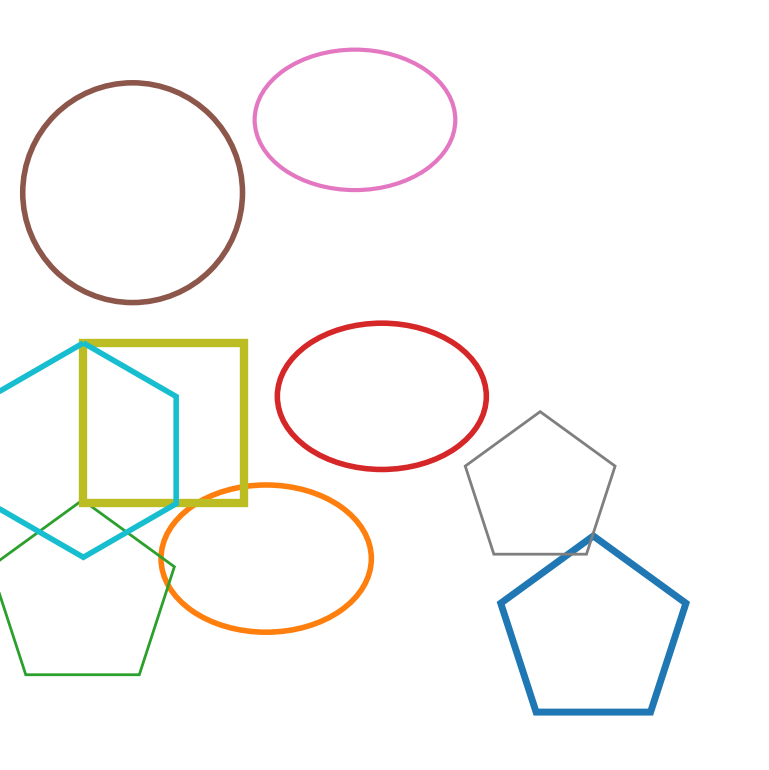[{"shape": "pentagon", "thickness": 2.5, "radius": 0.63, "center": [0.771, 0.177]}, {"shape": "oval", "thickness": 2, "radius": 0.68, "center": [0.346, 0.275]}, {"shape": "pentagon", "thickness": 1, "radius": 0.63, "center": [0.107, 0.225]}, {"shape": "oval", "thickness": 2, "radius": 0.68, "center": [0.496, 0.485]}, {"shape": "circle", "thickness": 2, "radius": 0.71, "center": [0.172, 0.75]}, {"shape": "oval", "thickness": 1.5, "radius": 0.65, "center": [0.461, 0.844]}, {"shape": "pentagon", "thickness": 1, "radius": 0.51, "center": [0.702, 0.363]}, {"shape": "square", "thickness": 3, "radius": 0.52, "center": [0.212, 0.451]}, {"shape": "hexagon", "thickness": 2, "radius": 0.7, "center": [0.108, 0.415]}]